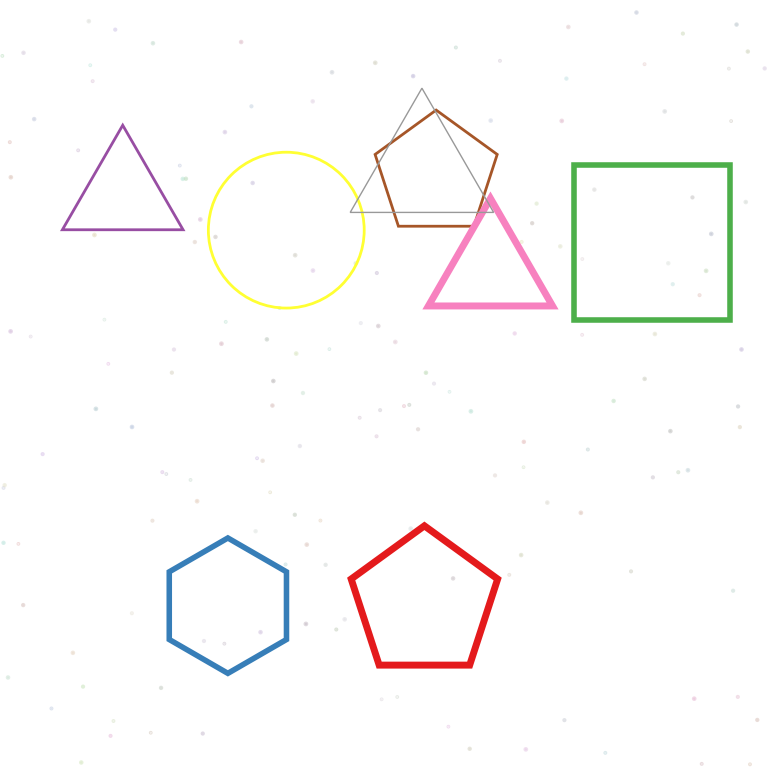[{"shape": "pentagon", "thickness": 2.5, "radius": 0.5, "center": [0.551, 0.217]}, {"shape": "hexagon", "thickness": 2, "radius": 0.44, "center": [0.296, 0.213]}, {"shape": "square", "thickness": 2, "radius": 0.5, "center": [0.847, 0.685]}, {"shape": "triangle", "thickness": 1, "radius": 0.45, "center": [0.159, 0.747]}, {"shape": "circle", "thickness": 1, "radius": 0.51, "center": [0.372, 0.701]}, {"shape": "pentagon", "thickness": 1, "radius": 0.42, "center": [0.566, 0.774]}, {"shape": "triangle", "thickness": 2.5, "radius": 0.47, "center": [0.637, 0.649]}, {"shape": "triangle", "thickness": 0.5, "radius": 0.54, "center": [0.548, 0.778]}]